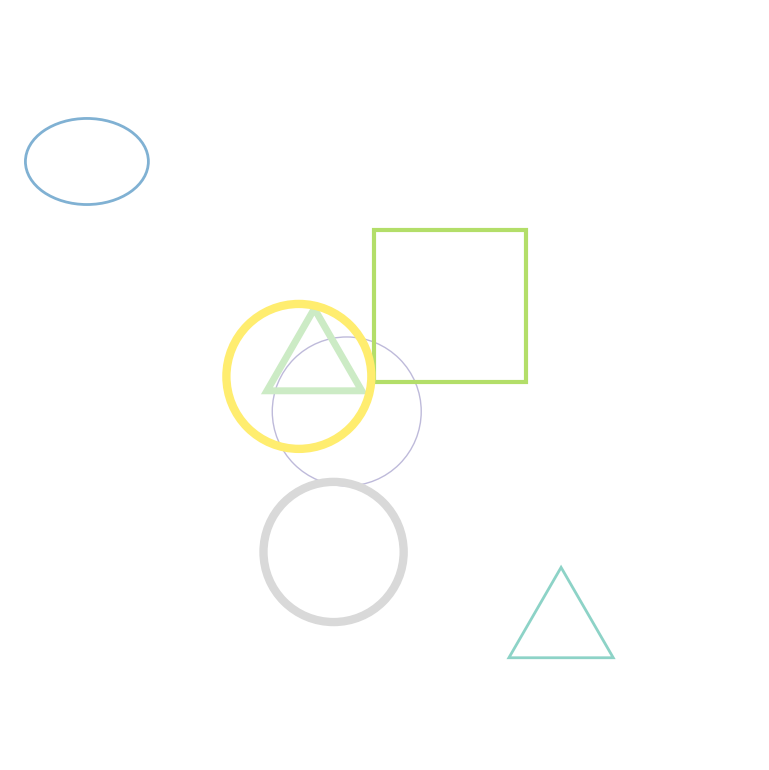[{"shape": "triangle", "thickness": 1, "radius": 0.39, "center": [0.729, 0.185]}, {"shape": "circle", "thickness": 0.5, "radius": 0.48, "center": [0.45, 0.466]}, {"shape": "oval", "thickness": 1, "radius": 0.4, "center": [0.113, 0.79]}, {"shape": "square", "thickness": 1.5, "radius": 0.49, "center": [0.585, 0.602]}, {"shape": "circle", "thickness": 3, "radius": 0.46, "center": [0.433, 0.283]}, {"shape": "triangle", "thickness": 2.5, "radius": 0.36, "center": [0.408, 0.528]}, {"shape": "circle", "thickness": 3, "radius": 0.47, "center": [0.388, 0.511]}]